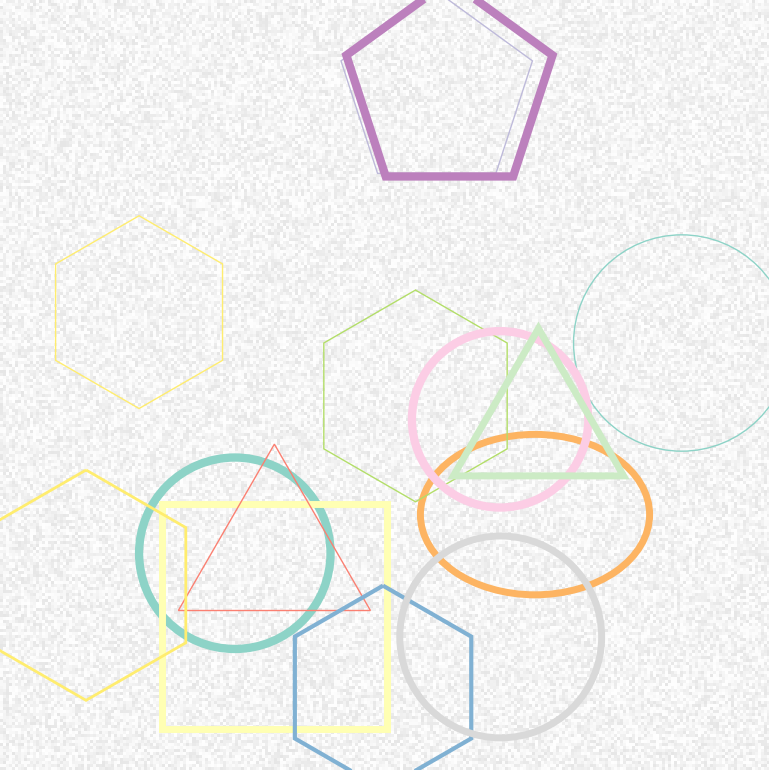[{"shape": "circle", "thickness": 0.5, "radius": 0.7, "center": [0.885, 0.555]}, {"shape": "circle", "thickness": 3, "radius": 0.62, "center": [0.305, 0.281]}, {"shape": "square", "thickness": 2.5, "radius": 0.73, "center": [0.356, 0.199]}, {"shape": "pentagon", "thickness": 0.5, "radius": 0.65, "center": [0.567, 0.881]}, {"shape": "triangle", "thickness": 0.5, "radius": 0.72, "center": [0.356, 0.279]}, {"shape": "hexagon", "thickness": 1.5, "radius": 0.66, "center": [0.497, 0.107]}, {"shape": "oval", "thickness": 2.5, "radius": 0.74, "center": [0.695, 0.332]}, {"shape": "hexagon", "thickness": 0.5, "radius": 0.69, "center": [0.54, 0.486]}, {"shape": "circle", "thickness": 3, "radius": 0.57, "center": [0.649, 0.455]}, {"shape": "circle", "thickness": 2.5, "radius": 0.66, "center": [0.65, 0.173]}, {"shape": "pentagon", "thickness": 3, "radius": 0.7, "center": [0.584, 0.885]}, {"shape": "triangle", "thickness": 2.5, "radius": 0.64, "center": [0.699, 0.446]}, {"shape": "hexagon", "thickness": 0.5, "radius": 0.63, "center": [0.181, 0.595]}, {"shape": "hexagon", "thickness": 1, "radius": 0.75, "center": [0.112, 0.24]}]